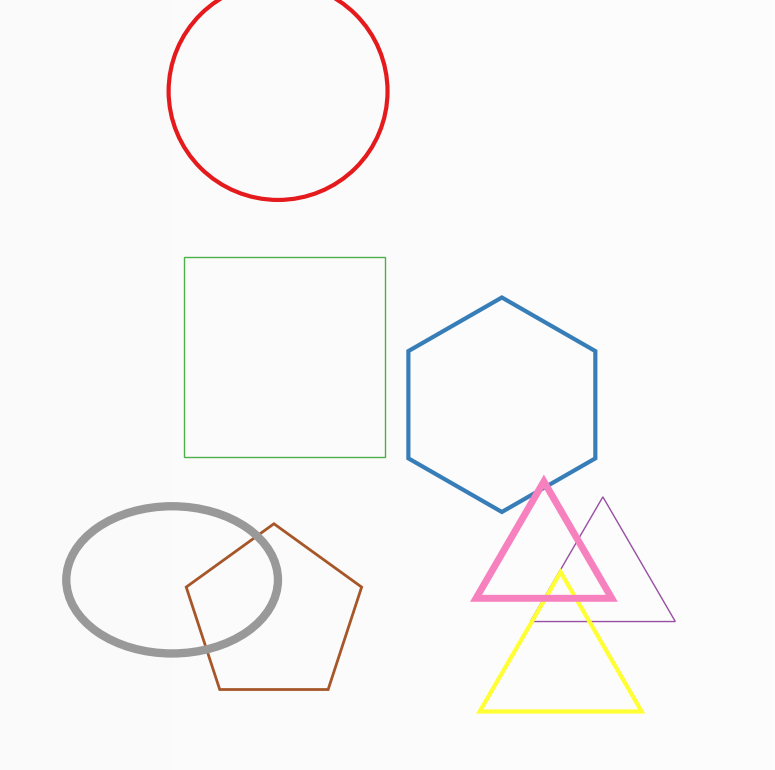[{"shape": "circle", "thickness": 1.5, "radius": 0.71, "center": [0.359, 0.882]}, {"shape": "hexagon", "thickness": 1.5, "radius": 0.7, "center": [0.648, 0.474]}, {"shape": "square", "thickness": 0.5, "radius": 0.65, "center": [0.367, 0.536]}, {"shape": "triangle", "thickness": 0.5, "radius": 0.54, "center": [0.778, 0.247]}, {"shape": "triangle", "thickness": 1.5, "radius": 0.6, "center": [0.723, 0.136]}, {"shape": "pentagon", "thickness": 1, "radius": 0.59, "center": [0.353, 0.201]}, {"shape": "triangle", "thickness": 2.5, "radius": 0.51, "center": [0.702, 0.274]}, {"shape": "oval", "thickness": 3, "radius": 0.68, "center": [0.222, 0.247]}]